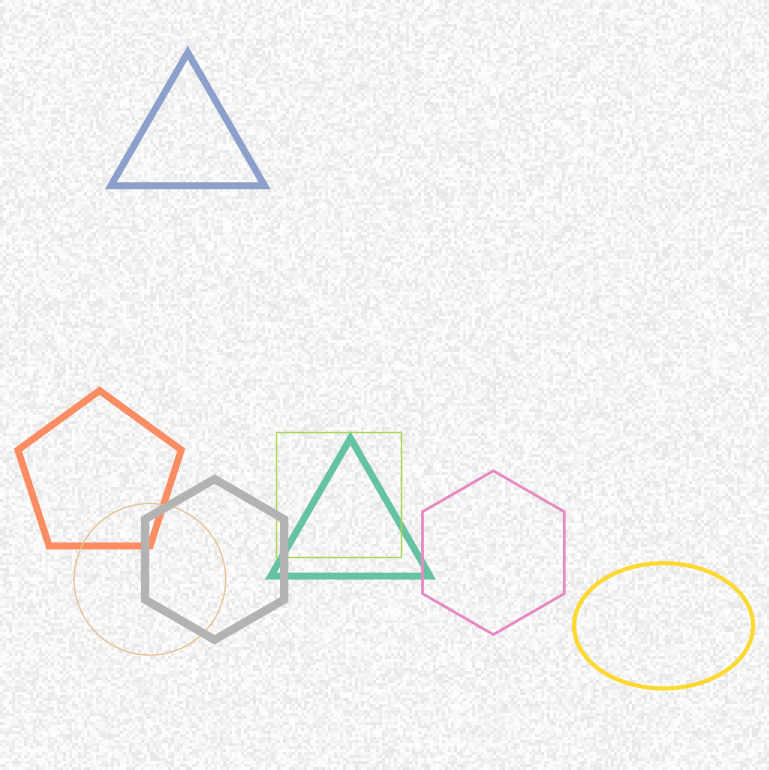[{"shape": "triangle", "thickness": 2.5, "radius": 0.6, "center": [0.455, 0.312]}, {"shape": "pentagon", "thickness": 2.5, "radius": 0.56, "center": [0.129, 0.381]}, {"shape": "triangle", "thickness": 2.5, "radius": 0.58, "center": [0.244, 0.816]}, {"shape": "hexagon", "thickness": 1, "radius": 0.53, "center": [0.641, 0.282]}, {"shape": "square", "thickness": 0.5, "radius": 0.41, "center": [0.44, 0.357]}, {"shape": "oval", "thickness": 1.5, "radius": 0.58, "center": [0.862, 0.187]}, {"shape": "circle", "thickness": 0.5, "radius": 0.49, "center": [0.195, 0.248]}, {"shape": "hexagon", "thickness": 3, "radius": 0.52, "center": [0.279, 0.273]}]